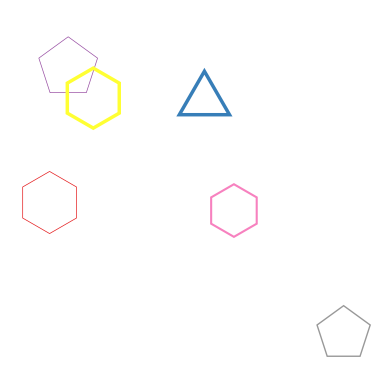[{"shape": "hexagon", "thickness": 0.5, "radius": 0.4, "center": [0.129, 0.474]}, {"shape": "triangle", "thickness": 2.5, "radius": 0.38, "center": [0.531, 0.74]}, {"shape": "pentagon", "thickness": 0.5, "radius": 0.4, "center": [0.177, 0.824]}, {"shape": "hexagon", "thickness": 2.5, "radius": 0.39, "center": [0.242, 0.745]}, {"shape": "hexagon", "thickness": 1.5, "radius": 0.34, "center": [0.608, 0.453]}, {"shape": "pentagon", "thickness": 1, "radius": 0.36, "center": [0.893, 0.133]}]